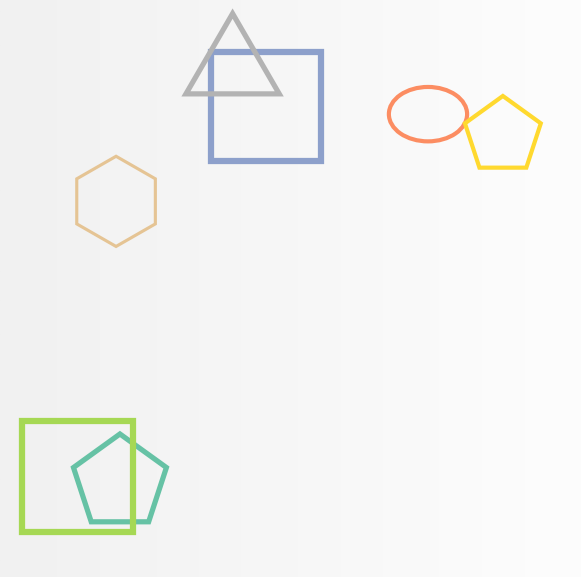[{"shape": "pentagon", "thickness": 2.5, "radius": 0.42, "center": [0.206, 0.164]}, {"shape": "oval", "thickness": 2, "radius": 0.34, "center": [0.736, 0.801]}, {"shape": "square", "thickness": 3, "radius": 0.47, "center": [0.457, 0.815]}, {"shape": "square", "thickness": 3, "radius": 0.48, "center": [0.133, 0.174]}, {"shape": "pentagon", "thickness": 2, "radius": 0.34, "center": [0.865, 0.764]}, {"shape": "hexagon", "thickness": 1.5, "radius": 0.39, "center": [0.2, 0.65]}, {"shape": "triangle", "thickness": 2.5, "radius": 0.46, "center": [0.4, 0.883]}]